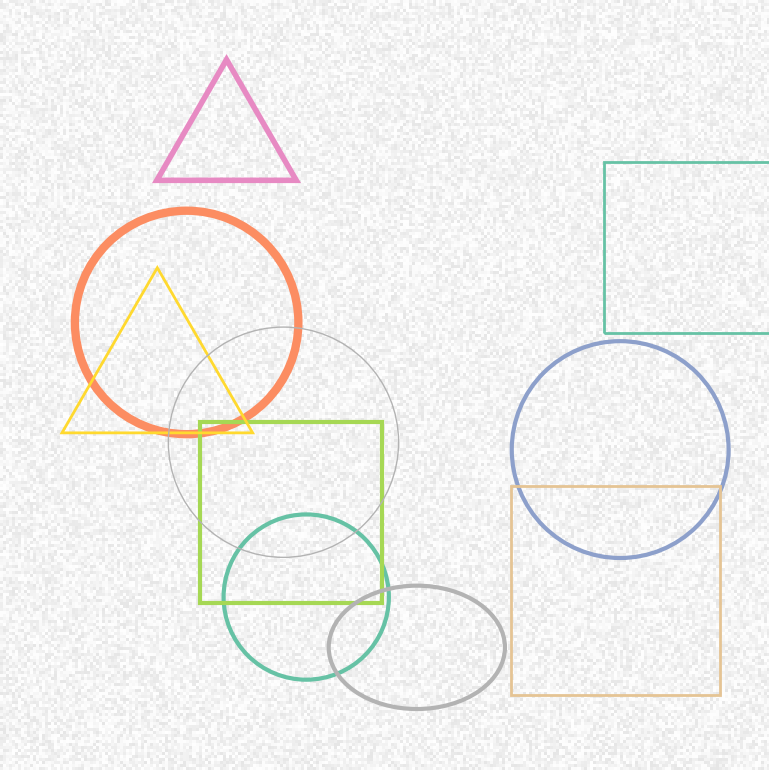[{"shape": "circle", "thickness": 1.5, "radius": 0.54, "center": [0.398, 0.225]}, {"shape": "square", "thickness": 1, "radius": 0.56, "center": [0.895, 0.679]}, {"shape": "circle", "thickness": 3, "radius": 0.73, "center": [0.242, 0.581]}, {"shape": "circle", "thickness": 1.5, "radius": 0.7, "center": [0.805, 0.416]}, {"shape": "triangle", "thickness": 2, "radius": 0.52, "center": [0.294, 0.818]}, {"shape": "square", "thickness": 1.5, "radius": 0.59, "center": [0.378, 0.335]}, {"shape": "triangle", "thickness": 1, "radius": 0.71, "center": [0.204, 0.509]}, {"shape": "square", "thickness": 1, "radius": 0.68, "center": [0.799, 0.233]}, {"shape": "oval", "thickness": 1.5, "radius": 0.57, "center": [0.541, 0.159]}, {"shape": "circle", "thickness": 0.5, "radius": 0.75, "center": [0.368, 0.426]}]